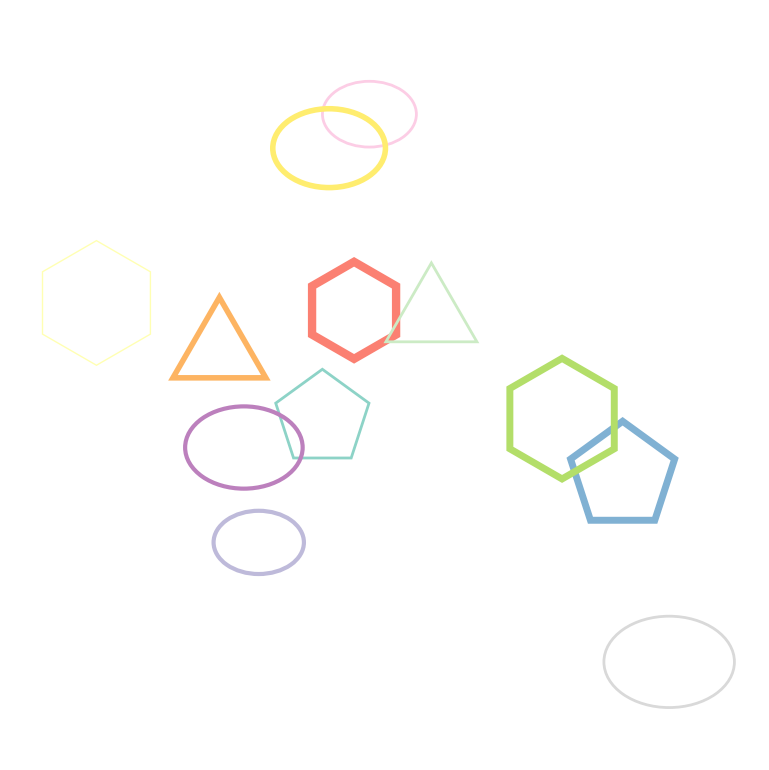[{"shape": "pentagon", "thickness": 1, "radius": 0.32, "center": [0.419, 0.457]}, {"shape": "hexagon", "thickness": 0.5, "radius": 0.4, "center": [0.125, 0.607]}, {"shape": "oval", "thickness": 1.5, "radius": 0.29, "center": [0.336, 0.296]}, {"shape": "hexagon", "thickness": 3, "radius": 0.32, "center": [0.46, 0.597]}, {"shape": "pentagon", "thickness": 2.5, "radius": 0.36, "center": [0.809, 0.382]}, {"shape": "triangle", "thickness": 2, "radius": 0.35, "center": [0.285, 0.544]}, {"shape": "hexagon", "thickness": 2.5, "radius": 0.39, "center": [0.73, 0.456]}, {"shape": "oval", "thickness": 1, "radius": 0.31, "center": [0.48, 0.852]}, {"shape": "oval", "thickness": 1, "radius": 0.42, "center": [0.869, 0.14]}, {"shape": "oval", "thickness": 1.5, "radius": 0.38, "center": [0.317, 0.419]}, {"shape": "triangle", "thickness": 1, "radius": 0.34, "center": [0.56, 0.59]}, {"shape": "oval", "thickness": 2, "radius": 0.37, "center": [0.427, 0.808]}]